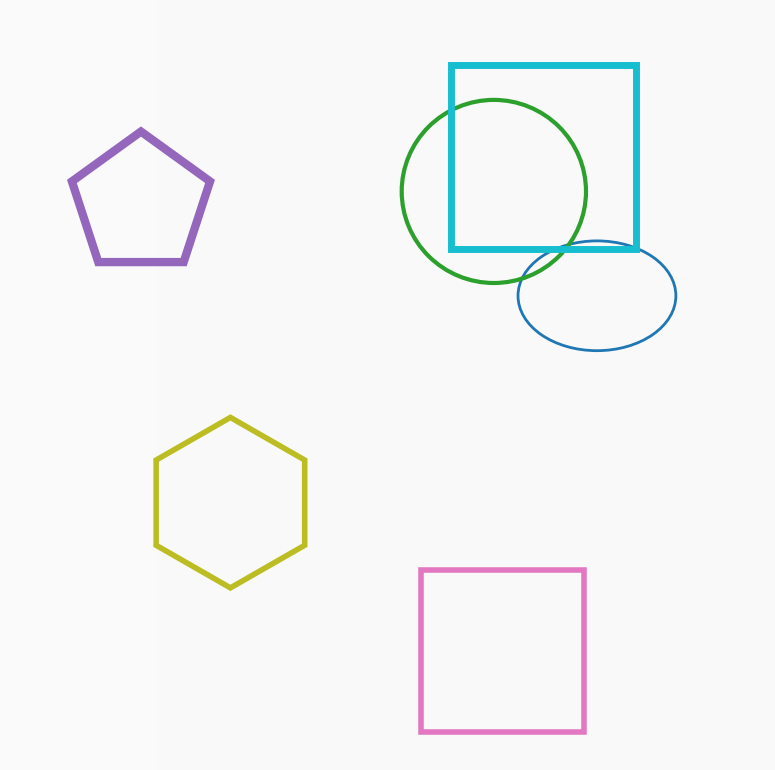[{"shape": "oval", "thickness": 1, "radius": 0.51, "center": [0.77, 0.616]}, {"shape": "circle", "thickness": 1.5, "radius": 0.59, "center": [0.637, 0.751]}, {"shape": "pentagon", "thickness": 3, "radius": 0.47, "center": [0.182, 0.735]}, {"shape": "square", "thickness": 2, "radius": 0.53, "center": [0.648, 0.154]}, {"shape": "hexagon", "thickness": 2, "radius": 0.55, "center": [0.297, 0.347]}, {"shape": "square", "thickness": 2.5, "radius": 0.6, "center": [0.701, 0.796]}]